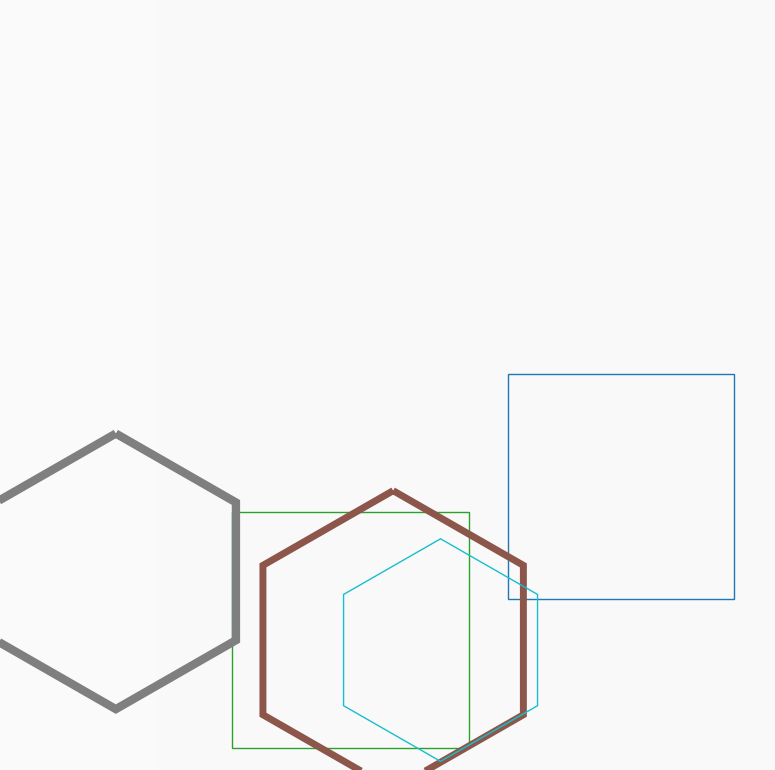[{"shape": "square", "thickness": 0.5, "radius": 0.73, "center": [0.802, 0.369]}, {"shape": "square", "thickness": 0.5, "radius": 0.76, "center": [0.452, 0.182]}, {"shape": "hexagon", "thickness": 2.5, "radius": 0.97, "center": [0.507, 0.169]}, {"shape": "hexagon", "thickness": 3, "radius": 0.89, "center": [0.149, 0.258]}, {"shape": "hexagon", "thickness": 0.5, "radius": 0.72, "center": [0.568, 0.156]}]